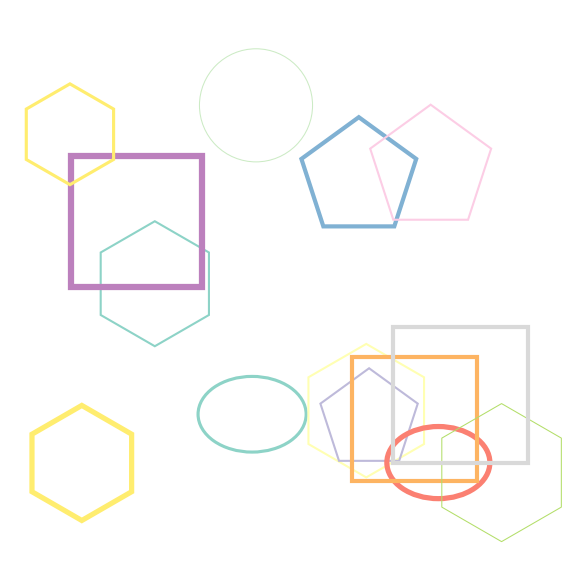[{"shape": "oval", "thickness": 1.5, "radius": 0.47, "center": [0.437, 0.282]}, {"shape": "hexagon", "thickness": 1, "radius": 0.54, "center": [0.268, 0.508]}, {"shape": "hexagon", "thickness": 1, "radius": 0.58, "center": [0.634, 0.288]}, {"shape": "pentagon", "thickness": 1, "radius": 0.44, "center": [0.639, 0.273]}, {"shape": "oval", "thickness": 2.5, "radius": 0.45, "center": [0.759, 0.198]}, {"shape": "pentagon", "thickness": 2, "radius": 0.52, "center": [0.621, 0.692]}, {"shape": "square", "thickness": 2, "radius": 0.54, "center": [0.718, 0.274]}, {"shape": "hexagon", "thickness": 0.5, "radius": 0.6, "center": [0.869, 0.181]}, {"shape": "pentagon", "thickness": 1, "radius": 0.55, "center": [0.746, 0.708]}, {"shape": "square", "thickness": 2, "radius": 0.58, "center": [0.798, 0.315]}, {"shape": "square", "thickness": 3, "radius": 0.57, "center": [0.236, 0.615]}, {"shape": "circle", "thickness": 0.5, "radius": 0.49, "center": [0.443, 0.817]}, {"shape": "hexagon", "thickness": 1.5, "radius": 0.44, "center": [0.121, 0.767]}, {"shape": "hexagon", "thickness": 2.5, "radius": 0.5, "center": [0.142, 0.197]}]